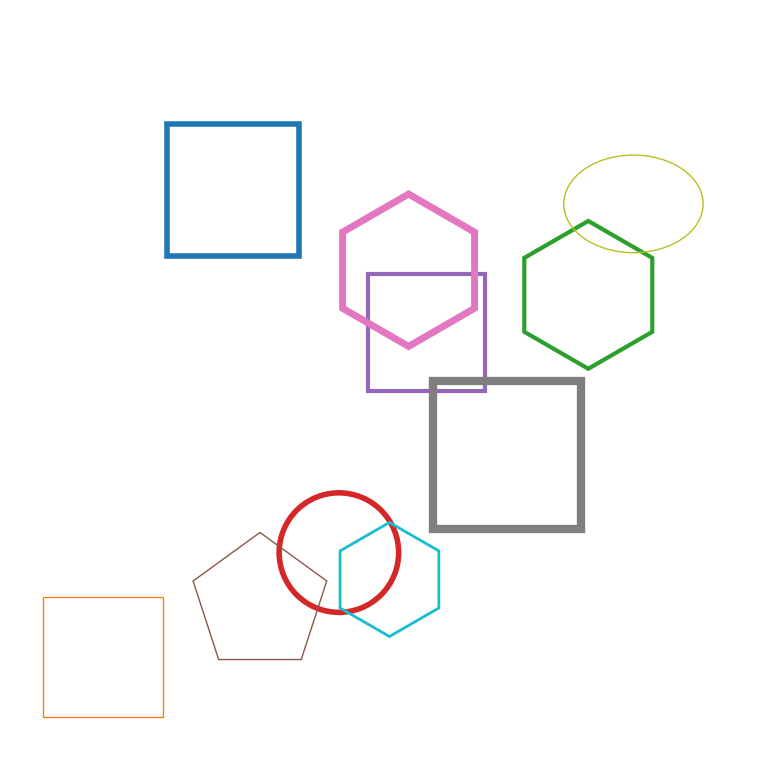[{"shape": "square", "thickness": 2, "radius": 0.43, "center": [0.302, 0.753]}, {"shape": "square", "thickness": 0.5, "radius": 0.39, "center": [0.134, 0.147]}, {"shape": "hexagon", "thickness": 1.5, "radius": 0.48, "center": [0.764, 0.617]}, {"shape": "circle", "thickness": 2, "radius": 0.39, "center": [0.44, 0.282]}, {"shape": "square", "thickness": 1.5, "radius": 0.38, "center": [0.554, 0.568]}, {"shape": "pentagon", "thickness": 0.5, "radius": 0.46, "center": [0.338, 0.217]}, {"shape": "hexagon", "thickness": 2.5, "radius": 0.49, "center": [0.531, 0.649]}, {"shape": "square", "thickness": 3, "radius": 0.48, "center": [0.659, 0.409]}, {"shape": "oval", "thickness": 0.5, "radius": 0.45, "center": [0.823, 0.735]}, {"shape": "hexagon", "thickness": 1, "radius": 0.37, "center": [0.506, 0.247]}]